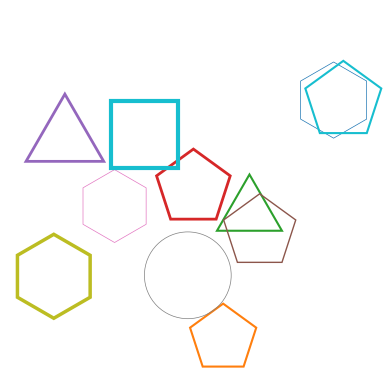[{"shape": "hexagon", "thickness": 0.5, "radius": 0.49, "center": [0.867, 0.74]}, {"shape": "pentagon", "thickness": 1.5, "radius": 0.45, "center": [0.58, 0.121]}, {"shape": "triangle", "thickness": 1.5, "radius": 0.49, "center": [0.648, 0.449]}, {"shape": "pentagon", "thickness": 2, "radius": 0.5, "center": [0.502, 0.512]}, {"shape": "triangle", "thickness": 2, "radius": 0.58, "center": [0.168, 0.639]}, {"shape": "pentagon", "thickness": 1, "radius": 0.49, "center": [0.675, 0.398]}, {"shape": "hexagon", "thickness": 0.5, "radius": 0.47, "center": [0.298, 0.465]}, {"shape": "circle", "thickness": 0.5, "radius": 0.56, "center": [0.488, 0.285]}, {"shape": "hexagon", "thickness": 2.5, "radius": 0.55, "center": [0.14, 0.282]}, {"shape": "pentagon", "thickness": 1.5, "radius": 0.52, "center": [0.892, 0.738]}, {"shape": "square", "thickness": 3, "radius": 0.44, "center": [0.376, 0.65]}]